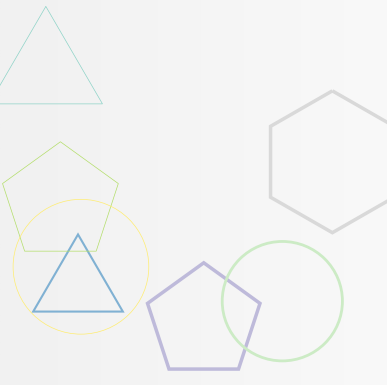[{"shape": "triangle", "thickness": 0.5, "radius": 0.84, "center": [0.118, 0.815]}, {"shape": "pentagon", "thickness": 2.5, "radius": 0.76, "center": [0.526, 0.165]}, {"shape": "triangle", "thickness": 1.5, "radius": 0.67, "center": [0.201, 0.258]}, {"shape": "pentagon", "thickness": 0.5, "radius": 0.79, "center": [0.156, 0.475]}, {"shape": "hexagon", "thickness": 2.5, "radius": 0.92, "center": [0.858, 0.58]}, {"shape": "circle", "thickness": 2, "radius": 0.78, "center": [0.729, 0.218]}, {"shape": "circle", "thickness": 0.5, "radius": 0.88, "center": [0.209, 0.307]}]